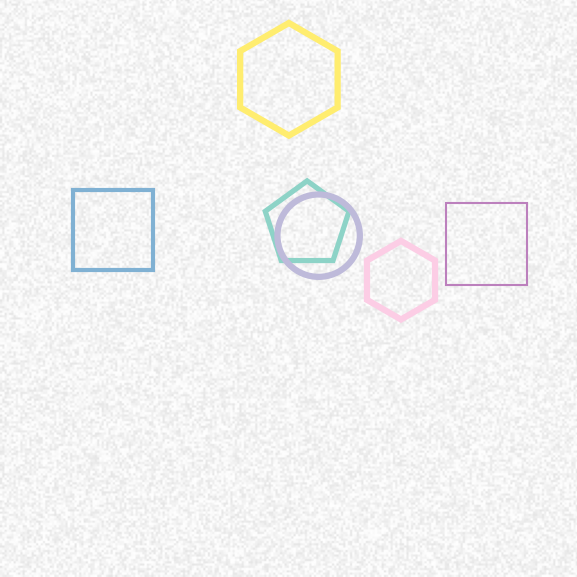[{"shape": "pentagon", "thickness": 2.5, "radius": 0.38, "center": [0.532, 0.61]}, {"shape": "circle", "thickness": 3, "radius": 0.36, "center": [0.552, 0.591]}, {"shape": "square", "thickness": 2, "radius": 0.35, "center": [0.196, 0.601]}, {"shape": "hexagon", "thickness": 3, "radius": 0.34, "center": [0.694, 0.514]}, {"shape": "square", "thickness": 1, "radius": 0.35, "center": [0.842, 0.577]}, {"shape": "hexagon", "thickness": 3, "radius": 0.49, "center": [0.5, 0.862]}]